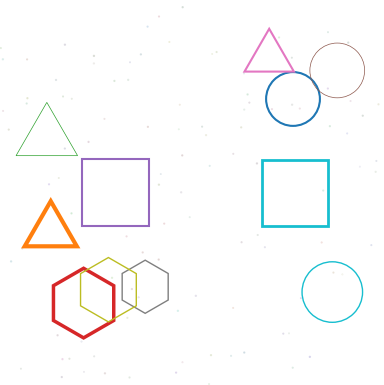[{"shape": "circle", "thickness": 1.5, "radius": 0.35, "center": [0.761, 0.743]}, {"shape": "triangle", "thickness": 3, "radius": 0.39, "center": [0.132, 0.399]}, {"shape": "triangle", "thickness": 0.5, "radius": 0.46, "center": [0.122, 0.642]}, {"shape": "hexagon", "thickness": 2.5, "radius": 0.45, "center": [0.217, 0.213]}, {"shape": "square", "thickness": 1.5, "radius": 0.44, "center": [0.299, 0.501]}, {"shape": "circle", "thickness": 0.5, "radius": 0.36, "center": [0.876, 0.817]}, {"shape": "triangle", "thickness": 1.5, "radius": 0.37, "center": [0.699, 0.851]}, {"shape": "hexagon", "thickness": 1, "radius": 0.34, "center": [0.377, 0.255]}, {"shape": "hexagon", "thickness": 1, "radius": 0.42, "center": [0.282, 0.247]}, {"shape": "square", "thickness": 2, "radius": 0.43, "center": [0.767, 0.498]}, {"shape": "circle", "thickness": 1, "radius": 0.39, "center": [0.863, 0.241]}]